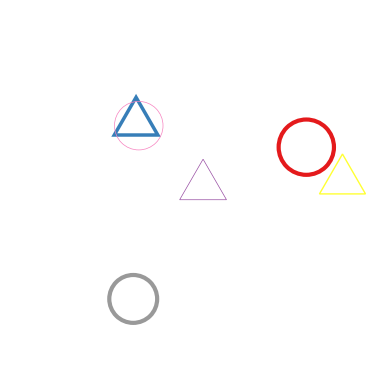[{"shape": "circle", "thickness": 3, "radius": 0.36, "center": [0.796, 0.618]}, {"shape": "triangle", "thickness": 2.5, "radius": 0.33, "center": [0.353, 0.682]}, {"shape": "triangle", "thickness": 0.5, "radius": 0.35, "center": [0.527, 0.516]}, {"shape": "triangle", "thickness": 1, "radius": 0.35, "center": [0.89, 0.531]}, {"shape": "circle", "thickness": 0.5, "radius": 0.32, "center": [0.36, 0.674]}, {"shape": "circle", "thickness": 3, "radius": 0.31, "center": [0.346, 0.224]}]